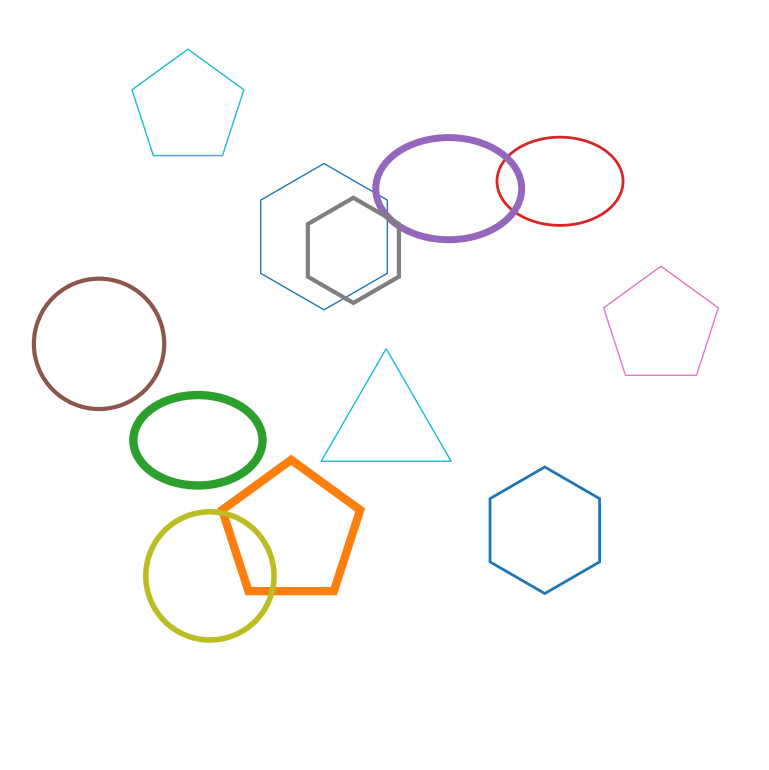[{"shape": "hexagon", "thickness": 1, "radius": 0.41, "center": [0.708, 0.311]}, {"shape": "hexagon", "thickness": 0.5, "radius": 0.48, "center": [0.421, 0.693]}, {"shape": "pentagon", "thickness": 3, "radius": 0.47, "center": [0.378, 0.309]}, {"shape": "oval", "thickness": 3, "radius": 0.42, "center": [0.257, 0.428]}, {"shape": "oval", "thickness": 1, "radius": 0.41, "center": [0.727, 0.765]}, {"shape": "oval", "thickness": 2.5, "radius": 0.47, "center": [0.583, 0.755]}, {"shape": "circle", "thickness": 1.5, "radius": 0.42, "center": [0.129, 0.553]}, {"shape": "pentagon", "thickness": 0.5, "radius": 0.39, "center": [0.858, 0.576]}, {"shape": "hexagon", "thickness": 1.5, "radius": 0.34, "center": [0.459, 0.675]}, {"shape": "circle", "thickness": 2, "radius": 0.42, "center": [0.273, 0.252]}, {"shape": "pentagon", "thickness": 0.5, "radius": 0.38, "center": [0.244, 0.86]}, {"shape": "triangle", "thickness": 0.5, "radius": 0.49, "center": [0.502, 0.45]}]